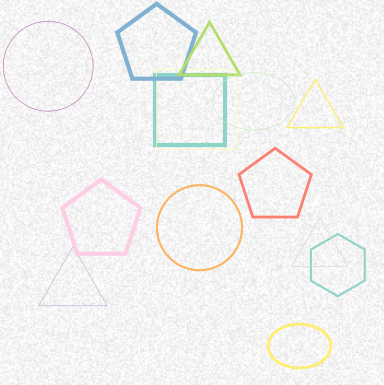[{"shape": "square", "thickness": 3, "radius": 0.45, "center": [0.494, 0.713]}, {"shape": "hexagon", "thickness": 1.5, "radius": 0.4, "center": [0.877, 0.311]}, {"shape": "square", "thickness": 0.5, "radius": 0.52, "center": [0.508, 0.717]}, {"shape": "triangle", "thickness": 0.5, "radius": 0.51, "center": [0.19, 0.257]}, {"shape": "pentagon", "thickness": 2, "radius": 0.49, "center": [0.715, 0.516]}, {"shape": "pentagon", "thickness": 3, "radius": 0.54, "center": [0.407, 0.883]}, {"shape": "circle", "thickness": 1.5, "radius": 0.55, "center": [0.518, 0.409]}, {"shape": "triangle", "thickness": 2, "radius": 0.46, "center": [0.544, 0.851]}, {"shape": "pentagon", "thickness": 3, "radius": 0.53, "center": [0.263, 0.427]}, {"shape": "triangle", "thickness": 0.5, "radius": 0.43, "center": [0.83, 0.35]}, {"shape": "circle", "thickness": 0.5, "radius": 0.58, "center": [0.125, 0.828]}, {"shape": "oval", "thickness": 0.5, "radius": 0.53, "center": [0.659, 0.737]}, {"shape": "triangle", "thickness": 1, "radius": 0.42, "center": [0.819, 0.711]}, {"shape": "oval", "thickness": 2, "radius": 0.41, "center": [0.778, 0.101]}]